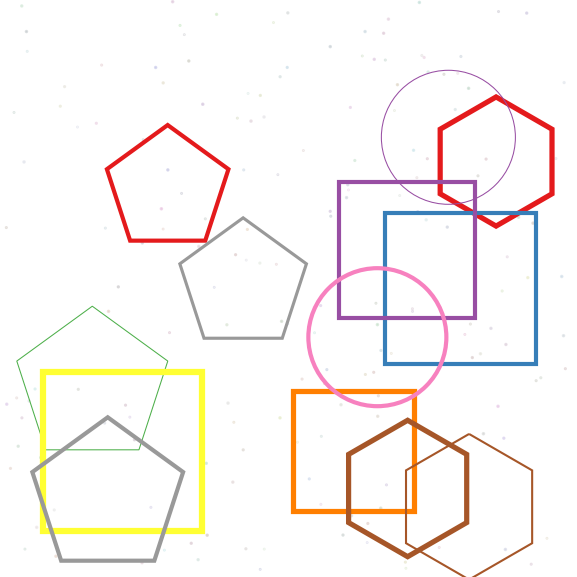[{"shape": "hexagon", "thickness": 2.5, "radius": 0.56, "center": [0.859, 0.719]}, {"shape": "pentagon", "thickness": 2, "radius": 0.55, "center": [0.29, 0.672]}, {"shape": "square", "thickness": 2, "radius": 0.66, "center": [0.798, 0.499]}, {"shape": "pentagon", "thickness": 0.5, "radius": 0.69, "center": [0.16, 0.331]}, {"shape": "square", "thickness": 2, "radius": 0.59, "center": [0.704, 0.566]}, {"shape": "circle", "thickness": 0.5, "radius": 0.58, "center": [0.776, 0.761]}, {"shape": "square", "thickness": 2.5, "radius": 0.52, "center": [0.613, 0.218]}, {"shape": "square", "thickness": 3, "radius": 0.69, "center": [0.212, 0.218]}, {"shape": "hexagon", "thickness": 2.5, "radius": 0.59, "center": [0.706, 0.153]}, {"shape": "hexagon", "thickness": 1, "radius": 0.63, "center": [0.812, 0.122]}, {"shape": "circle", "thickness": 2, "radius": 0.6, "center": [0.653, 0.415]}, {"shape": "pentagon", "thickness": 2, "radius": 0.69, "center": [0.187, 0.139]}, {"shape": "pentagon", "thickness": 1.5, "radius": 0.58, "center": [0.421, 0.507]}]